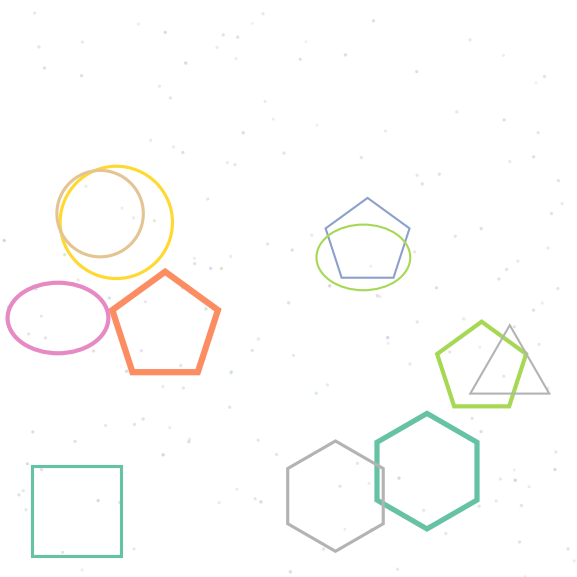[{"shape": "hexagon", "thickness": 2.5, "radius": 0.5, "center": [0.739, 0.183]}, {"shape": "square", "thickness": 1.5, "radius": 0.39, "center": [0.133, 0.115]}, {"shape": "pentagon", "thickness": 3, "radius": 0.48, "center": [0.286, 0.432]}, {"shape": "pentagon", "thickness": 1, "radius": 0.38, "center": [0.636, 0.58]}, {"shape": "oval", "thickness": 2, "radius": 0.44, "center": [0.1, 0.448]}, {"shape": "oval", "thickness": 1, "radius": 0.41, "center": [0.629, 0.553]}, {"shape": "pentagon", "thickness": 2, "radius": 0.41, "center": [0.834, 0.361]}, {"shape": "circle", "thickness": 1.5, "radius": 0.49, "center": [0.201, 0.614]}, {"shape": "circle", "thickness": 1.5, "radius": 0.37, "center": [0.173, 0.629]}, {"shape": "triangle", "thickness": 1, "radius": 0.39, "center": [0.883, 0.357]}, {"shape": "hexagon", "thickness": 1.5, "radius": 0.48, "center": [0.581, 0.14]}]